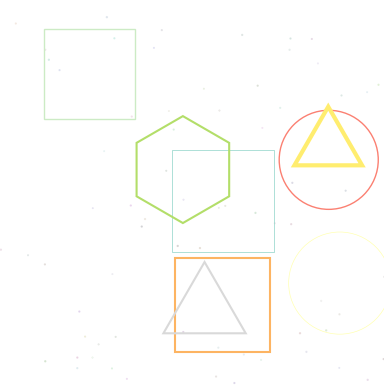[{"shape": "square", "thickness": 0.5, "radius": 0.66, "center": [0.58, 0.478]}, {"shape": "circle", "thickness": 0.5, "radius": 0.66, "center": [0.882, 0.265]}, {"shape": "circle", "thickness": 1, "radius": 0.64, "center": [0.854, 0.585]}, {"shape": "square", "thickness": 1.5, "radius": 0.61, "center": [0.578, 0.208]}, {"shape": "hexagon", "thickness": 1.5, "radius": 0.69, "center": [0.475, 0.56]}, {"shape": "triangle", "thickness": 1.5, "radius": 0.62, "center": [0.531, 0.196]}, {"shape": "square", "thickness": 1, "radius": 0.59, "center": [0.233, 0.807]}, {"shape": "triangle", "thickness": 3, "radius": 0.51, "center": [0.853, 0.621]}]